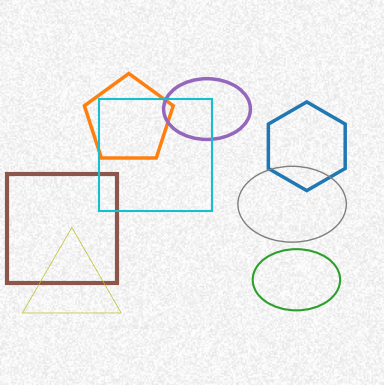[{"shape": "hexagon", "thickness": 2.5, "radius": 0.58, "center": [0.797, 0.62]}, {"shape": "pentagon", "thickness": 2.5, "radius": 0.61, "center": [0.335, 0.688]}, {"shape": "oval", "thickness": 1.5, "radius": 0.57, "center": [0.77, 0.273]}, {"shape": "oval", "thickness": 2.5, "radius": 0.56, "center": [0.538, 0.717]}, {"shape": "square", "thickness": 3, "radius": 0.71, "center": [0.161, 0.407]}, {"shape": "oval", "thickness": 1, "radius": 0.7, "center": [0.759, 0.47]}, {"shape": "triangle", "thickness": 0.5, "radius": 0.74, "center": [0.187, 0.261]}, {"shape": "square", "thickness": 1.5, "radius": 0.73, "center": [0.403, 0.598]}]